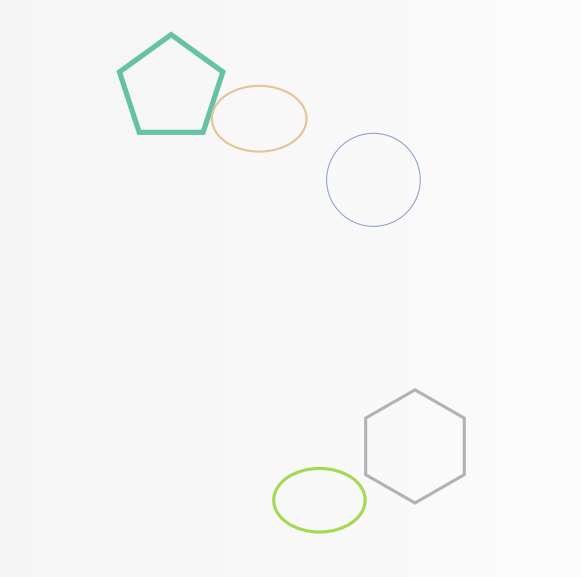[{"shape": "pentagon", "thickness": 2.5, "radius": 0.47, "center": [0.294, 0.846]}, {"shape": "circle", "thickness": 0.5, "radius": 0.4, "center": [0.642, 0.688]}, {"shape": "oval", "thickness": 1.5, "radius": 0.39, "center": [0.55, 0.133]}, {"shape": "oval", "thickness": 1, "radius": 0.41, "center": [0.446, 0.794]}, {"shape": "hexagon", "thickness": 1.5, "radius": 0.49, "center": [0.714, 0.226]}]